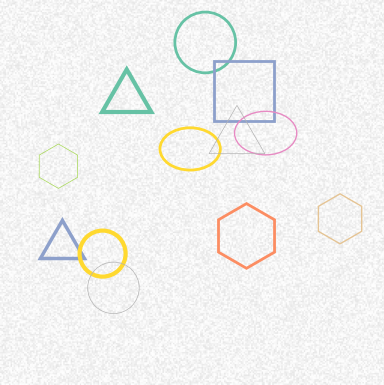[{"shape": "triangle", "thickness": 3, "radius": 0.37, "center": [0.329, 0.746]}, {"shape": "circle", "thickness": 2, "radius": 0.39, "center": [0.533, 0.89]}, {"shape": "hexagon", "thickness": 2, "radius": 0.42, "center": [0.64, 0.387]}, {"shape": "triangle", "thickness": 2.5, "radius": 0.33, "center": [0.162, 0.362]}, {"shape": "square", "thickness": 2, "radius": 0.39, "center": [0.633, 0.764]}, {"shape": "oval", "thickness": 1, "radius": 0.4, "center": [0.69, 0.654]}, {"shape": "hexagon", "thickness": 0.5, "radius": 0.29, "center": [0.152, 0.568]}, {"shape": "oval", "thickness": 2, "radius": 0.39, "center": [0.494, 0.613]}, {"shape": "circle", "thickness": 3, "radius": 0.3, "center": [0.266, 0.341]}, {"shape": "hexagon", "thickness": 1, "radius": 0.32, "center": [0.883, 0.432]}, {"shape": "triangle", "thickness": 0.5, "radius": 0.42, "center": [0.615, 0.643]}, {"shape": "circle", "thickness": 0.5, "radius": 0.33, "center": [0.295, 0.252]}]